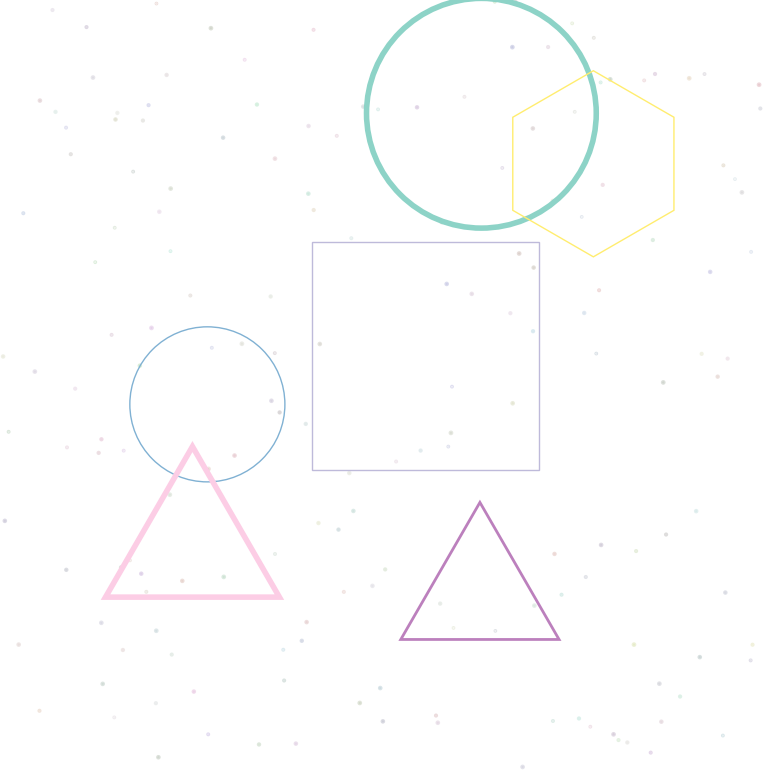[{"shape": "circle", "thickness": 2, "radius": 0.75, "center": [0.625, 0.853]}, {"shape": "square", "thickness": 0.5, "radius": 0.74, "center": [0.553, 0.538]}, {"shape": "circle", "thickness": 0.5, "radius": 0.5, "center": [0.269, 0.475]}, {"shape": "triangle", "thickness": 2, "radius": 0.65, "center": [0.25, 0.29]}, {"shape": "triangle", "thickness": 1, "radius": 0.59, "center": [0.623, 0.229]}, {"shape": "hexagon", "thickness": 0.5, "radius": 0.6, "center": [0.771, 0.787]}]